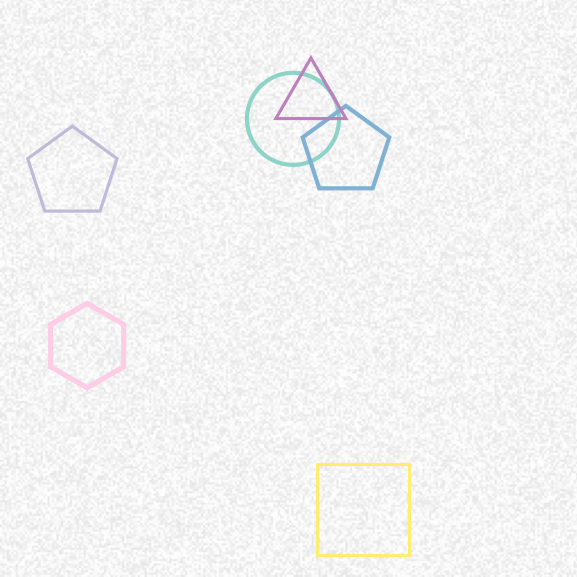[{"shape": "circle", "thickness": 2, "radius": 0.4, "center": [0.507, 0.793]}, {"shape": "pentagon", "thickness": 1.5, "radius": 0.41, "center": [0.125, 0.699]}, {"shape": "pentagon", "thickness": 2, "radius": 0.39, "center": [0.599, 0.737]}, {"shape": "hexagon", "thickness": 2.5, "radius": 0.37, "center": [0.151, 0.401]}, {"shape": "triangle", "thickness": 1.5, "radius": 0.35, "center": [0.538, 0.829]}, {"shape": "square", "thickness": 1.5, "radius": 0.4, "center": [0.628, 0.117]}]